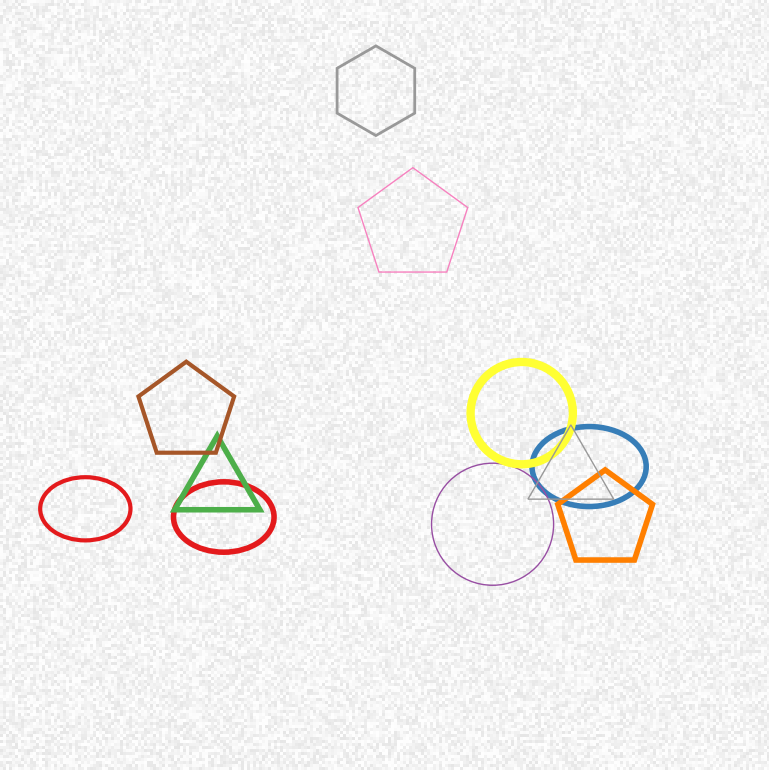[{"shape": "oval", "thickness": 2, "radius": 0.33, "center": [0.291, 0.329]}, {"shape": "oval", "thickness": 1.5, "radius": 0.29, "center": [0.111, 0.339]}, {"shape": "oval", "thickness": 2, "radius": 0.37, "center": [0.765, 0.394]}, {"shape": "triangle", "thickness": 2, "radius": 0.32, "center": [0.282, 0.37]}, {"shape": "circle", "thickness": 0.5, "radius": 0.4, "center": [0.64, 0.319]}, {"shape": "pentagon", "thickness": 2, "radius": 0.32, "center": [0.786, 0.325]}, {"shape": "circle", "thickness": 3, "radius": 0.33, "center": [0.678, 0.463]}, {"shape": "pentagon", "thickness": 1.5, "radius": 0.33, "center": [0.242, 0.465]}, {"shape": "pentagon", "thickness": 0.5, "radius": 0.37, "center": [0.536, 0.707]}, {"shape": "triangle", "thickness": 0.5, "radius": 0.32, "center": [0.741, 0.384]}, {"shape": "hexagon", "thickness": 1, "radius": 0.29, "center": [0.488, 0.882]}]